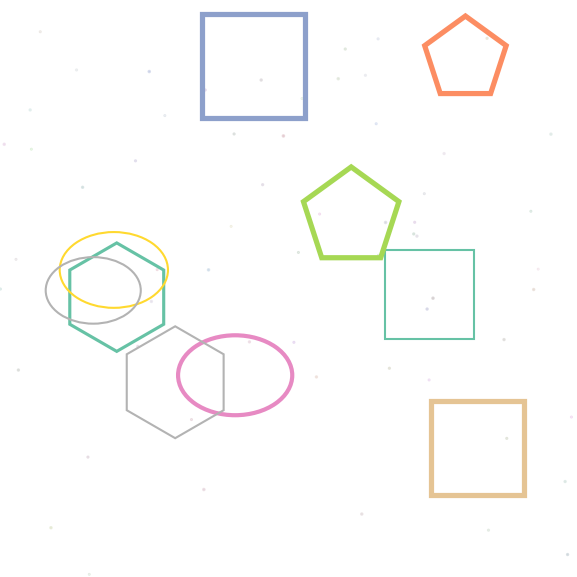[{"shape": "hexagon", "thickness": 1.5, "radius": 0.47, "center": [0.202, 0.485]}, {"shape": "square", "thickness": 1, "radius": 0.39, "center": [0.743, 0.489]}, {"shape": "pentagon", "thickness": 2.5, "radius": 0.37, "center": [0.806, 0.897]}, {"shape": "square", "thickness": 2.5, "radius": 0.45, "center": [0.439, 0.885]}, {"shape": "oval", "thickness": 2, "radius": 0.49, "center": [0.407, 0.349]}, {"shape": "pentagon", "thickness": 2.5, "radius": 0.43, "center": [0.608, 0.623]}, {"shape": "oval", "thickness": 1, "radius": 0.47, "center": [0.197, 0.532]}, {"shape": "square", "thickness": 2.5, "radius": 0.41, "center": [0.827, 0.223]}, {"shape": "oval", "thickness": 1, "radius": 0.41, "center": [0.161, 0.496]}, {"shape": "hexagon", "thickness": 1, "radius": 0.48, "center": [0.303, 0.337]}]